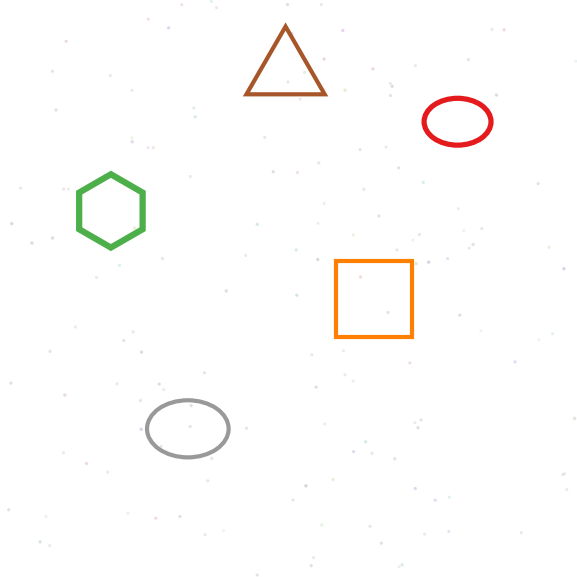[{"shape": "oval", "thickness": 2.5, "radius": 0.29, "center": [0.792, 0.788]}, {"shape": "hexagon", "thickness": 3, "radius": 0.32, "center": [0.192, 0.634]}, {"shape": "square", "thickness": 2, "radius": 0.33, "center": [0.647, 0.482]}, {"shape": "triangle", "thickness": 2, "radius": 0.39, "center": [0.494, 0.875]}, {"shape": "oval", "thickness": 2, "radius": 0.35, "center": [0.325, 0.257]}]